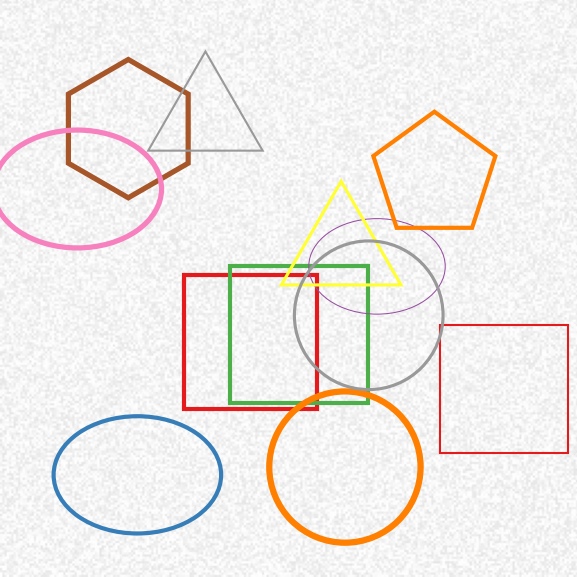[{"shape": "square", "thickness": 2, "radius": 0.58, "center": [0.434, 0.407]}, {"shape": "square", "thickness": 1, "radius": 0.55, "center": [0.872, 0.325]}, {"shape": "oval", "thickness": 2, "radius": 0.73, "center": [0.238, 0.177]}, {"shape": "square", "thickness": 2, "radius": 0.59, "center": [0.518, 0.419]}, {"shape": "oval", "thickness": 0.5, "radius": 0.59, "center": [0.653, 0.538]}, {"shape": "pentagon", "thickness": 2, "radius": 0.56, "center": [0.752, 0.695]}, {"shape": "circle", "thickness": 3, "radius": 0.65, "center": [0.597, 0.19]}, {"shape": "triangle", "thickness": 1.5, "radius": 0.6, "center": [0.591, 0.566]}, {"shape": "hexagon", "thickness": 2.5, "radius": 0.6, "center": [0.222, 0.776]}, {"shape": "oval", "thickness": 2.5, "radius": 0.73, "center": [0.134, 0.672]}, {"shape": "circle", "thickness": 1.5, "radius": 0.64, "center": [0.638, 0.453]}, {"shape": "triangle", "thickness": 1, "radius": 0.57, "center": [0.356, 0.795]}]